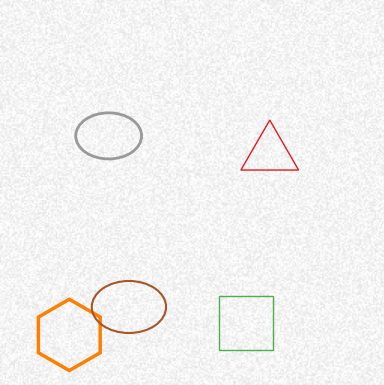[{"shape": "triangle", "thickness": 1, "radius": 0.43, "center": [0.701, 0.602]}, {"shape": "square", "thickness": 1, "radius": 0.35, "center": [0.64, 0.162]}, {"shape": "hexagon", "thickness": 2.5, "radius": 0.46, "center": [0.18, 0.13]}, {"shape": "oval", "thickness": 1.5, "radius": 0.48, "center": [0.335, 0.203]}, {"shape": "oval", "thickness": 2, "radius": 0.43, "center": [0.282, 0.647]}]